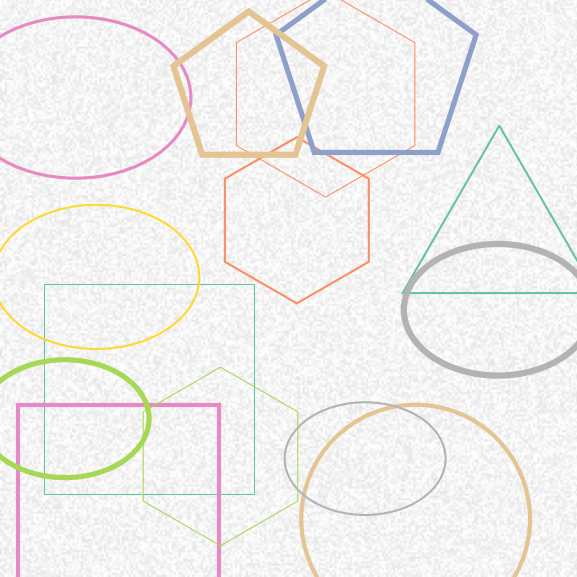[{"shape": "square", "thickness": 0.5, "radius": 0.91, "center": [0.258, 0.326]}, {"shape": "triangle", "thickness": 1, "radius": 0.97, "center": [0.865, 0.588]}, {"shape": "hexagon", "thickness": 1, "radius": 0.72, "center": [0.514, 0.618]}, {"shape": "hexagon", "thickness": 0.5, "radius": 0.89, "center": [0.564, 0.836]}, {"shape": "pentagon", "thickness": 2.5, "radius": 0.91, "center": [0.651, 0.882]}, {"shape": "square", "thickness": 2, "radius": 0.87, "center": [0.205, 0.124]}, {"shape": "oval", "thickness": 1.5, "radius": 1.0, "center": [0.131, 0.83]}, {"shape": "oval", "thickness": 2.5, "radius": 0.73, "center": [0.112, 0.274]}, {"shape": "hexagon", "thickness": 0.5, "radius": 0.77, "center": [0.382, 0.209]}, {"shape": "oval", "thickness": 1, "radius": 0.89, "center": [0.167, 0.52]}, {"shape": "circle", "thickness": 2, "radius": 0.99, "center": [0.72, 0.1]}, {"shape": "pentagon", "thickness": 3, "radius": 0.69, "center": [0.431, 0.842]}, {"shape": "oval", "thickness": 3, "radius": 0.81, "center": [0.862, 0.463]}, {"shape": "oval", "thickness": 1, "radius": 0.7, "center": [0.632, 0.205]}]